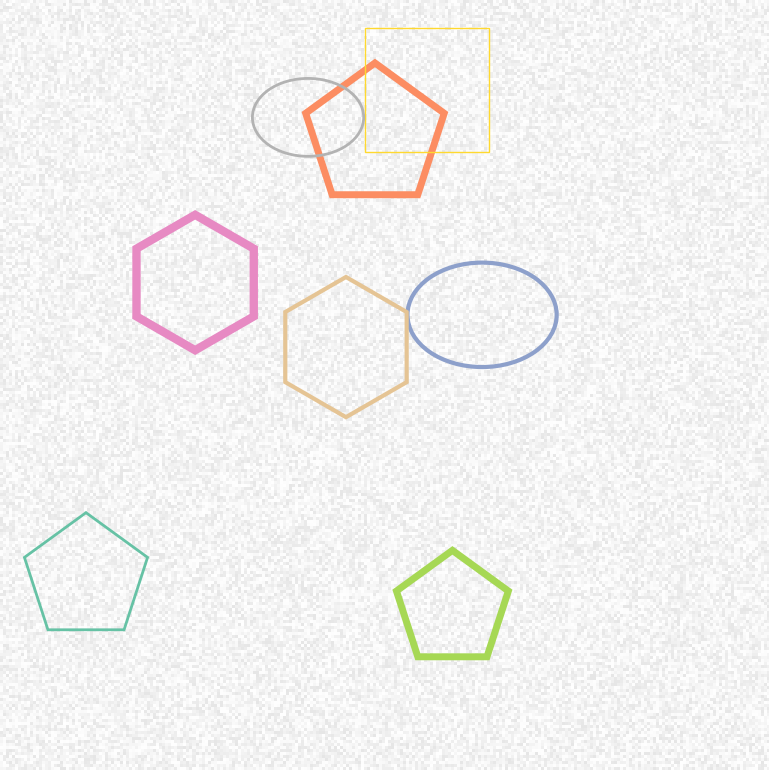[{"shape": "pentagon", "thickness": 1, "radius": 0.42, "center": [0.112, 0.25]}, {"shape": "pentagon", "thickness": 2.5, "radius": 0.47, "center": [0.487, 0.824]}, {"shape": "oval", "thickness": 1.5, "radius": 0.48, "center": [0.626, 0.591]}, {"shape": "hexagon", "thickness": 3, "radius": 0.44, "center": [0.253, 0.633]}, {"shape": "pentagon", "thickness": 2.5, "radius": 0.38, "center": [0.588, 0.209]}, {"shape": "square", "thickness": 0.5, "radius": 0.4, "center": [0.554, 0.883]}, {"shape": "hexagon", "thickness": 1.5, "radius": 0.46, "center": [0.449, 0.549]}, {"shape": "oval", "thickness": 1, "radius": 0.36, "center": [0.4, 0.848]}]